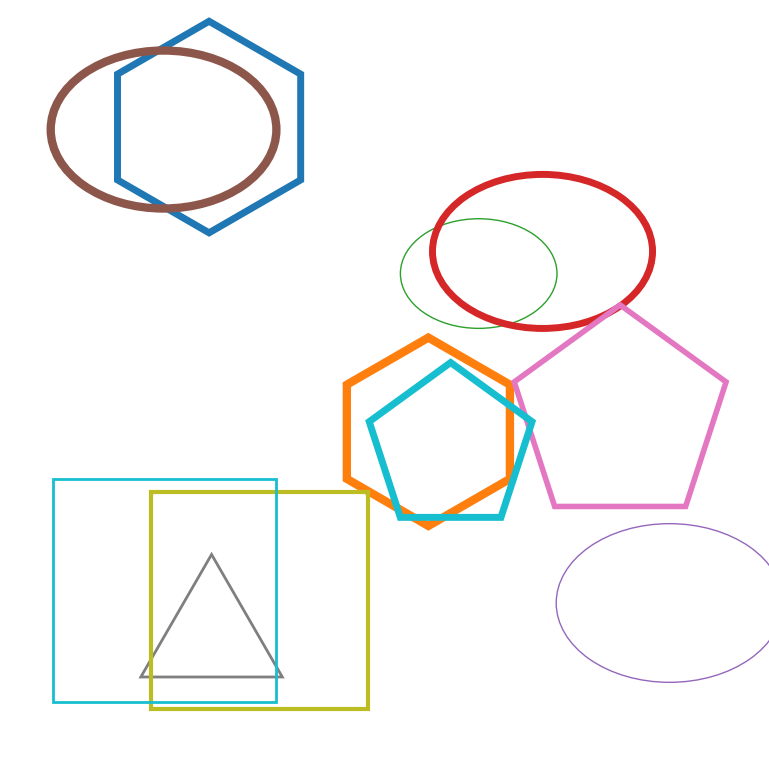[{"shape": "hexagon", "thickness": 2.5, "radius": 0.69, "center": [0.272, 0.835]}, {"shape": "hexagon", "thickness": 3, "radius": 0.61, "center": [0.556, 0.439]}, {"shape": "oval", "thickness": 0.5, "radius": 0.51, "center": [0.622, 0.645]}, {"shape": "oval", "thickness": 2.5, "radius": 0.71, "center": [0.705, 0.673]}, {"shape": "oval", "thickness": 0.5, "radius": 0.74, "center": [0.87, 0.217]}, {"shape": "oval", "thickness": 3, "radius": 0.73, "center": [0.212, 0.832]}, {"shape": "pentagon", "thickness": 2, "radius": 0.72, "center": [0.805, 0.459]}, {"shape": "triangle", "thickness": 1, "radius": 0.53, "center": [0.275, 0.174]}, {"shape": "square", "thickness": 1.5, "radius": 0.7, "center": [0.337, 0.22]}, {"shape": "pentagon", "thickness": 2.5, "radius": 0.56, "center": [0.585, 0.418]}, {"shape": "square", "thickness": 1, "radius": 0.72, "center": [0.213, 0.233]}]